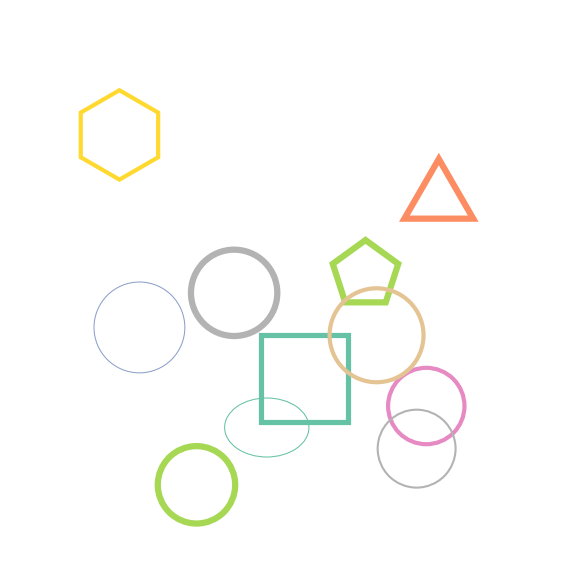[{"shape": "square", "thickness": 2.5, "radius": 0.38, "center": [0.527, 0.344]}, {"shape": "oval", "thickness": 0.5, "radius": 0.36, "center": [0.462, 0.259]}, {"shape": "triangle", "thickness": 3, "radius": 0.34, "center": [0.76, 0.655]}, {"shape": "circle", "thickness": 0.5, "radius": 0.39, "center": [0.241, 0.432]}, {"shape": "circle", "thickness": 2, "radius": 0.33, "center": [0.738, 0.296]}, {"shape": "pentagon", "thickness": 3, "radius": 0.3, "center": [0.633, 0.524]}, {"shape": "circle", "thickness": 3, "radius": 0.34, "center": [0.34, 0.16]}, {"shape": "hexagon", "thickness": 2, "radius": 0.39, "center": [0.207, 0.765]}, {"shape": "circle", "thickness": 2, "radius": 0.41, "center": [0.652, 0.419]}, {"shape": "circle", "thickness": 3, "radius": 0.37, "center": [0.405, 0.492]}, {"shape": "circle", "thickness": 1, "radius": 0.34, "center": [0.721, 0.222]}]